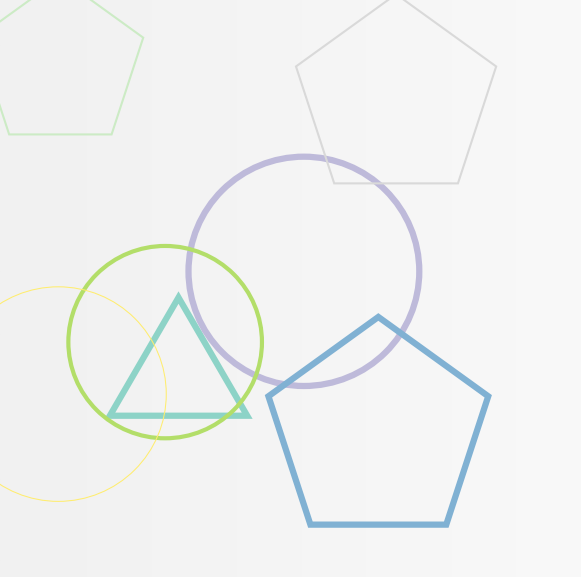[{"shape": "triangle", "thickness": 3, "radius": 0.68, "center": [0.307, 0.347]}, {"shape": "circle", "thickness": 3, "radius": 0.99, "center": [0.523, 0.529]}, {"shape": "pentagon", "thickness": 3, "radius": 0.99, "center": [0.651, 0.251]}, {"shape": "circle", "thickness": 2, "radius": 0.83, "center": [0.284, 0.407]}, {"shape": "pentagon", "thickness": 1, "radius": 0.91, "center": [0.681, 0.828]}, {"shape": "pentagon", "thickness": 1, "radius": 0.75, "center": [0.104, 0.888]}, {"shape": "circle", "thickness": 0.5, "radius": 0.93, "center": [0.1, 0.317]}]